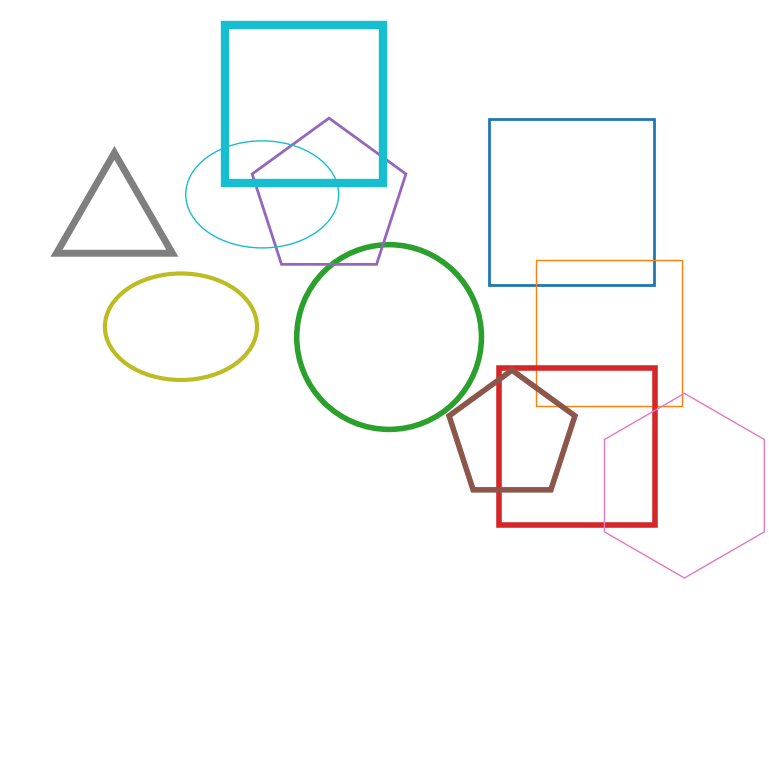[{"shape": "square", "thickness": 1, "radius": 0.54, "center": [0.742, 0.737]}, {"shape": "square", "thickness": 0.5, "radius": 0.47, "center": [0.791, 0.568]}, {"shape": "circle", "thickness": 2, "radius": 0.6, "center": [0.505, 0.562]}, {"shape": "square", "thickness": 2, "radius": 0.51, "center": [0.75, 0.42]}, {"shape": "pentagon", "thickness": 1, "radius": 0.52, "center": [0.427, 0.742]}, {"shape": "pentagon", "thickness": 2, "radius": 0.43, "center": [0.665, 0.433]}, {"shape": "hexagon", "thickness": 0.5, "radius": 0.6, "center": [0.889, 0.369]}, {"shape": "triangle", "thickness": 2.5, "radius": 0.43, "center": [0.149, 0.715]}, {"shape": "oval", "thickness": 1.5, "radius": 0.49, "center": [0.235, 0.576]}, {"shape": "square", "thickness": 3, "radius": 0.51, "center": [0.395, 0.865]}, {"shape": "oval", "thickness": 0.5, "radius": 0.5, "center": [0.341, 0.748]}]